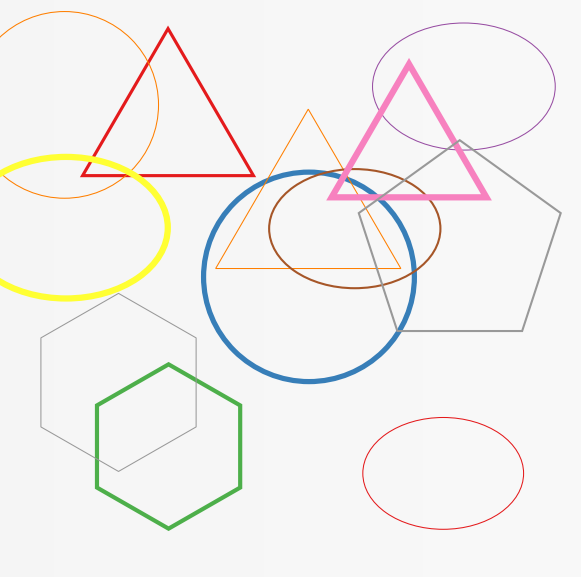[{"shape": "triangle", "thickness": 1.5, "radius": 0.85, "center": [0.289, 0.78]}, {"shape": "oval", "thickness": 0.5, "radius": 0.69, "center": [0.763, 0.179]}, {"shape": "circle", "thickness": 2.5, "radius": 0.91, "center": [0.532, 0.52]}, {"shape": "hexagon", "thickness": 2, "radius": 0.71, "center": [0.29, 0.226]}, {"shape": "oval", "thickness": 0.5, "radius": 0.79, "center": [0.798, 0.849]}, {"shape": "triangle", "thickness": 0.5, "radius": 0.92, "center": [0.53, 0.626]}, {"shape": "circle", "thickness": 0.5, "radius": 0.81, "center": [0.111, 0.818]}, {"shape": "oval", "thickness": 3, "radius": 0.88, "center": [0.114, 0.605]}, {"shape": "oval", "thickness": 1, "radius": 0.74, "center": [0.61, 0.603]}, {"shape": "triangle", "thickness": 3, "radius": 0.77, "center": [0.704, 0.734]}, {"shape": "hexagon", "thickness": 0.5, "radius": 0.77, "center": [0.204, 0.337]}, {"shape": "pentagon", "thickness": 1, "radius": 0.91, "center": [0.791, 0.574]}]